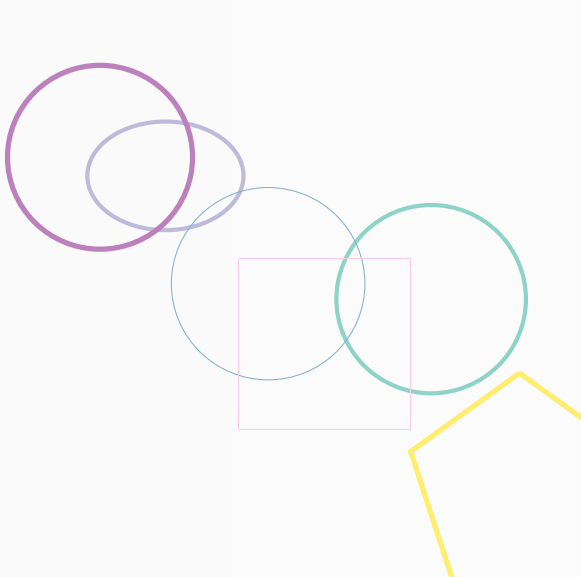[{"shape": "circle", "thickness": 2, "radius": 0.82, "center": [0.742, 0.481]}, {"shape": "oval", "thickness": 2, "radius": 0.67, "center": [0.285, 0.695]}, {"shape": "circle", "thickness": 0.5, "radius": 0.83, "center": [0.461, 0.508]}, {"shape": "square", "thickness": 0.5, "radius": 0.74, "center": [0.557, 0.405]}, {"shape": "circle", "thickness": 2.5, "radius": 0.8, "center": [0.172, 0.727]}, {"shape": "pentagon", "thickness": 2.5, "radius": 0.98, "center": [0.894, 0.156]}]